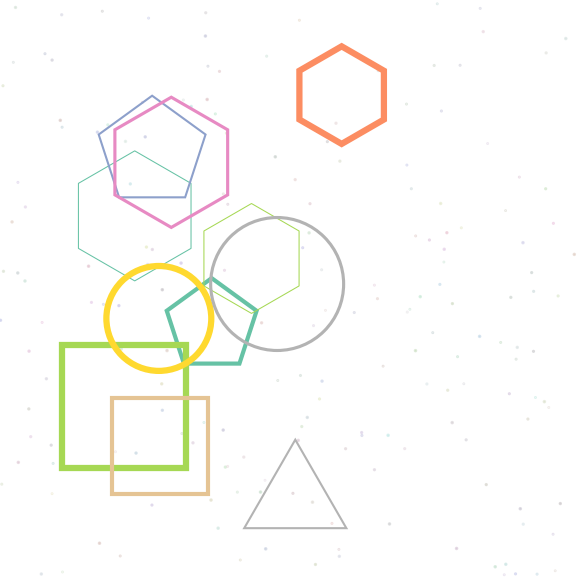[{"shape": "hexagon", "thickness": 0.5, "radius": 0.56, "center": [0.233, 0.625]}, {"shape": "pentagon", "thickness": 2, "radius": 0.41, "center": [0.367, 0.436]}, {"shape": "hexagon", "thickness": 3, "radius": 0.42, "center": [0.592, 0.834]}, {"shape": "pentagon", "thickness": 1, "radius": 0.49, "center": [0.263, 0.736]}, {"shape": "hexagon", "thickness": 1.5, "radius": 0.56, "center": [0.297, 0.718]}, {"shape": "hexagon", "thickness": 0.5, "radius": 0.48, "center": [0.435, 0.552]}, {"shape": "square", "thickness": 3, "radius": 0.53, "center": [0.214, 0.295]}, {"shape": "circle", "thickness": 3, "radius": 0.45, "center": [0.275, 0.448]}, {"shape": "square", "thickness": 2, "radius": 0.42, "center": [0.277, 0.226]}, {"shape": "circle", "thickness": 1.5, "radius": 0.58, "center": [0.48, 0.507]}, {"shape": "triangle", "thickness": 1, "radius": 0.51, "center": [0.511, 0.136]}]